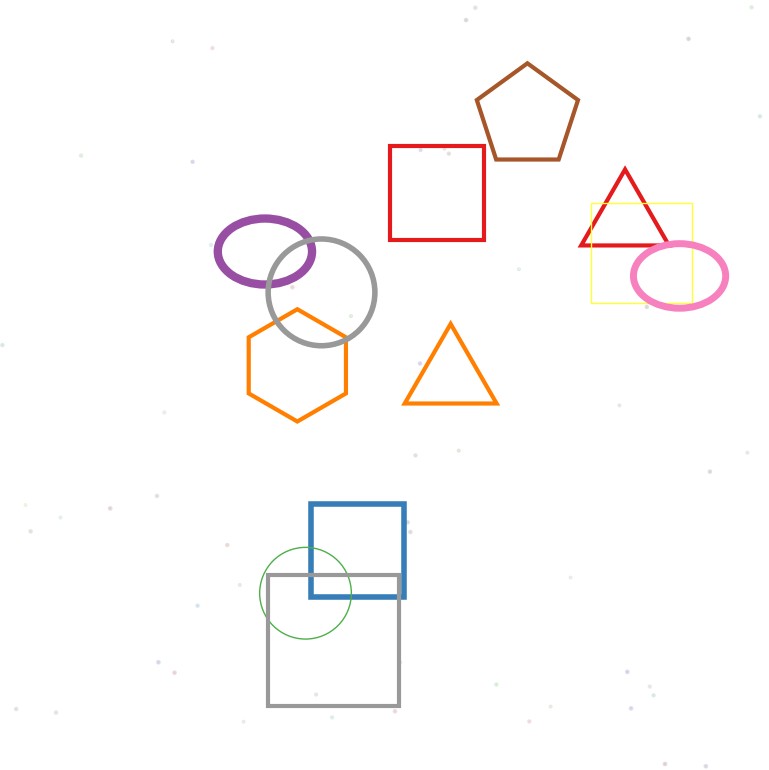[{"shape": "triangle", "thickness": 1.5, "radius": 0.33, "center": [0.812, 0.714]}, {"shape": "square", "thickness": 1.5, "radius": 0.31, "center": [0.568, 0.749]}, {"shape": "square", "thickness": 2, "radius": 0.3, "center": [0.465, 0.285]}, {"shape": "circle", "thickness": 0.5, "radius": 0.3, "center": [0.397, 0.23]}, {"shape": "oval", "thickness": 3, "radius": 0.31, "center": [0.344, 0.673]}, {"shape": "hexagon", "thickness": 1.5, "radius": 0.36, "center": [0.386, 0.525]}, {"shape": "triangle", "thickness": 1.5, "radius": 0.34, "center": [0.585, 0.51]}, {"shape": "square", "thickness": 0.5, "radius": 0.33, "center": [0.833, 0.671]}, {"shape": "pentagon", "thickness": 1.5, "radius": 0.35, "center": [0.685, 0.849]}, {"shape": "oval", "thickness": 2.5, "radius": 0.3, "center": [0.883, 0.642]}, {"shape": "circle", "thickness": 2, "radius": 0.35, "center": [0.418, 0.62]}, {"shape": "square", "thickness": 1.5, "radius": 0.43, "center": [0.433, 0.169]}]